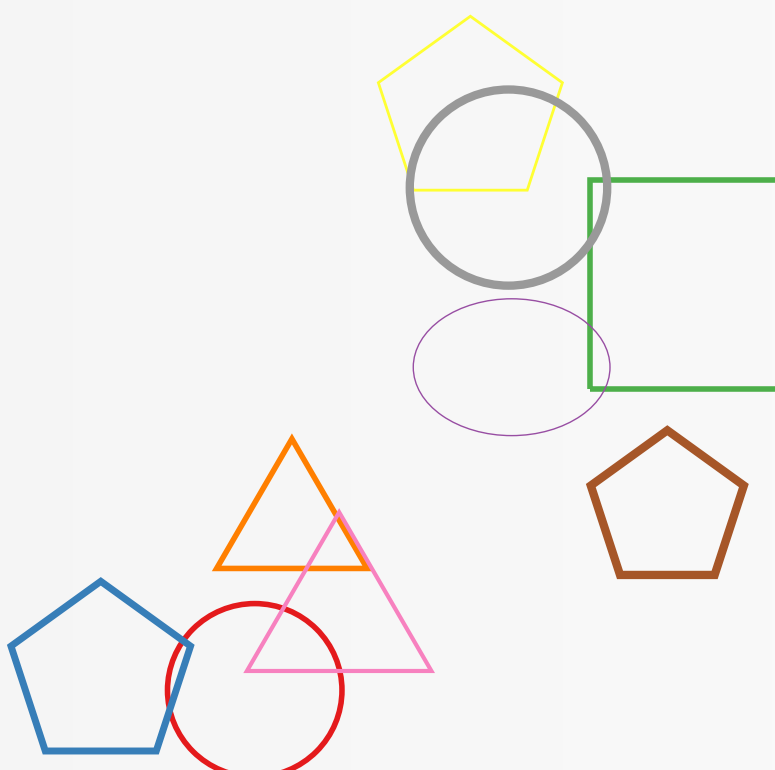[{"shape": "circle", "thickness": 2, "radius": 0.56, "center": [0.329, 0.104]}, {"shape": "pentagon", "thickness": 2.5, "radius": 0.61, "center": [0.13, 0.123]}, {"shape": "square", "thickness": 2, "radius": 0.68, "center": [0.897, 0.63]}, {"shape": "oval", "thickness": 0.5, "radius": 0.63, "center": [0.66, 0.523]}, {"shape": "triangle", "thickness": 2, "radius": 0.56, "center": [0.377, 0.318]}, {"shape": "pentagon", "thickness": 1, "radius": 0.62, "center": [0.607, 0.854]}, {"shape": "pentagon", "thickness": 3, "radius": 0.52, "center": [0.861, 0.337]}, {"shape": "triangle", "thickness": 1.5, "radius": 0.69, "center": [0.438, 0.197]}, {"shape": "circle", "thickness": 3, "radius": 0.64, "center": [0.656, 0.756]}]